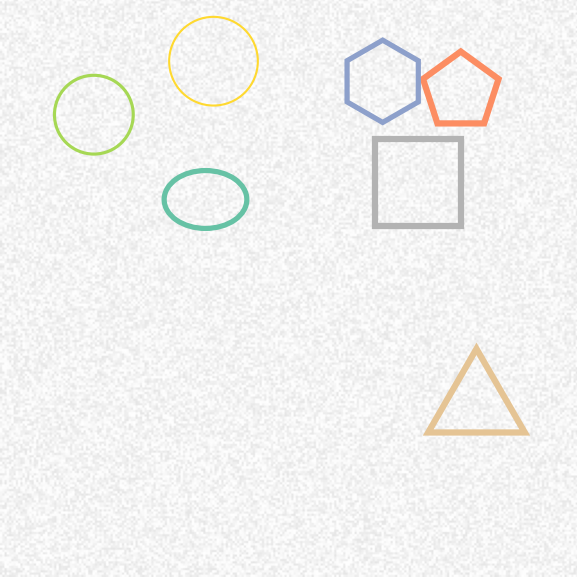[{"shape": "oval", "thickness": 2.5, "radius": 0.36, "center": [0.356, 0.654]}, {"shape": "pentagon", "thickness": 3, "radius": 0.34, "center": [0.798, 0.841]}, {"shape": "hexagon", "thickness": 2.5, "radius": 0.36, "center": [0.663, 0.858]}, {"shape": "circle", "thickness": 1.5, "radius": 0.34, "center": [0.163, 0.801]}, {"shape": "circle", "thickness": 1, "radius": 0.38, "center": [0.37, 0.893]}, {"shape": "triangle", "thickness": 3, "radius": 0.48, "center": [0.825, 0.299]}, {"shape": "square", "thickness": 3, "radius": 0.37, "center": [0.724, 0.683]}]